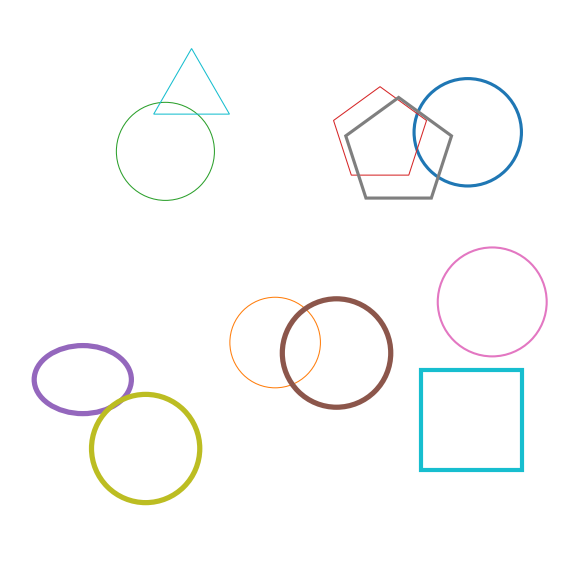[{"shape": "circle", "thickness": 1.5, "radius": 0.46, "center": [0.81, 0.77]}, {"shape": "circle", "thickness": 0.5, "radius": 0.39, "center": [0.476, 0.406]}, {"shape": "circle", "thickness": 0.5, "radius": 0.42, "center": [0.286, 0.737]}, {"shape": "pentagon", "thickness": 0.5, "radius": 0.42, "center": [0.658, 0.764]}, {"shape": "oval", "thickness": 2.5, "radius": 0.42, "center": [0.143, 0.342]}, {"shape": "circle", "thickness": 2.5, "radius": 0.47, "center": [0.583, 0.388]}, {"shape": "circle", "thickness": 1, "radius": 0.47, "center": [0.852, 0.476]}, {"shape": "pentagon", "thickness": 1.5, "radius": 0.48, "center": [0.69, 0.734]}, {"shape": "circle", "thickness": 2.5, "radius": 0.47, "center": [0.252, 0.223]}, {"shape": "square", "thickness": 2, "radius": 0.43, "center": [0.816, 0.273]}, {"shape": "triangle", "thickness": 0.5, "radius": 0.38, "center": [0.332, 0.839]}]